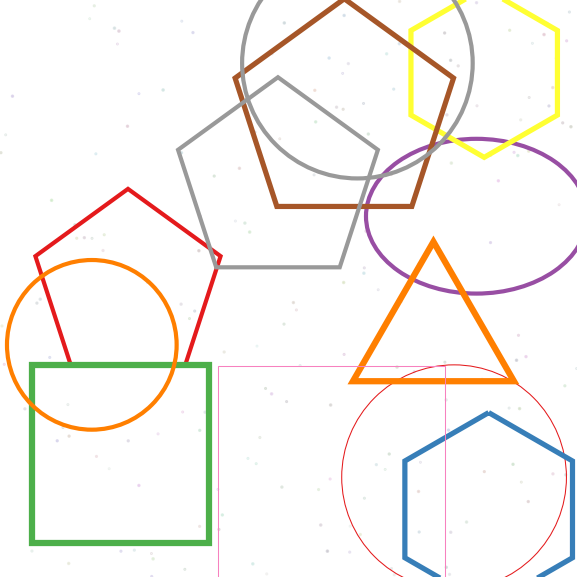[{"shape": "pentagon", "thickness": 2, "radius": 0.84, "center": [0.222, 0.503]}, {"shape": "circle", "thickness": 0.5, "radius": 0.97, "center": [0.786, 0.173]}, {"shape": "hexagon", "thickness": 2.5, "radius": 0.84, "center": [0.846, 0.117]}, {"shape": "square", "thickness": 3, "radius": 0.77, "center": [0.209, 0.213]}, {"shape": "oval", "thickness": 2, "radius": 0.96, "center": [0.825, 0.625]}, {"shape": "triangle", "thickness": 3, "radius": 0.8, "center": [0.751, 0.42]}, {"shape": "circle", "thickness": 2, "radius": 0.73, "center": [0.159, 0.402]}, {"shape": "hexagon", "thickness": 2.5, "radius": 0.73, "center": [0.838, 0.873]}, {"shape": "pentagon", "thickness": 2.5, "radius": 0.99, "center": [0.596, 0.802]}, {"shape": "square", "thickness": 0.5, "radius": 0.98, "center": [0.573, 0.169]}, {"shape": "circle", "thickness": 2, "radius": 1.0, "center": [0.619, 0.89]}, {"shape": "pentagon", "thickness": 2, "radius": 0.91, "center": [0.481, 0.683]}]